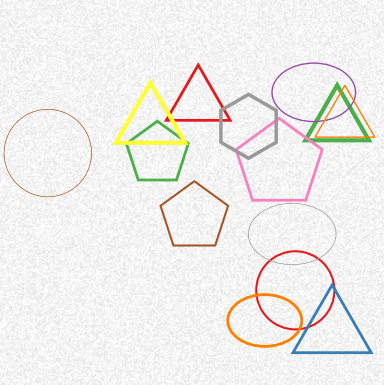[{"shape": "circle", "thickness": 1.5, "radius": 0.51, "center": [0.767, 0.246]}, {"shape": "triangle", "thickness": 2, "radius": 0.48, "center": [0.515, 0.735]}, {"shape": "triangle", "thickness": 2, "radius": 0.59, "center": [0.863, 0.143]}, {"shape": "pentagon", "thickness": 2, "radius": 0.42, "center": [0.409, 0.601]}, {"shape": "triangle", "thickness": 3, "radius": 0.48, "center": [0.876, 0.683]}, {"shape": "oval", "thickness": 1, "radius": 0.54, "center": [0.815, 0.76]}, {"shape": "oval", "thickness": 2, "radius": 0.48, "center": [0.688, 0.168]}, {"shape": "triangle", "thickness": 1, "radius": 0.45, "center": [0.896, 0.689]}, {"shape": "triangle", "thickness": 3, "radius": 0.52, "center": [0.391, 0.681]}, {"shape": "pentagon", "thickness": 1.5, "radius": 0.46, "center": [0.505, 0.437]}, {"shape": "circle", "thickness": 0.5, "radius": 0.57, "center": [0.124, 0.602]}, {"shape": "pentagon", "thickness": 2, "radius": 0.59, "center": [0.725, 0.575]}, {"shape": "oval", "thickness": 0.5, "radius": 0.57, "center": [0.759, 0.392]}, {"shape": "hexagon", "thickness": 2.5, "radius": 0.41, "center": [0.646, 0.672]}]